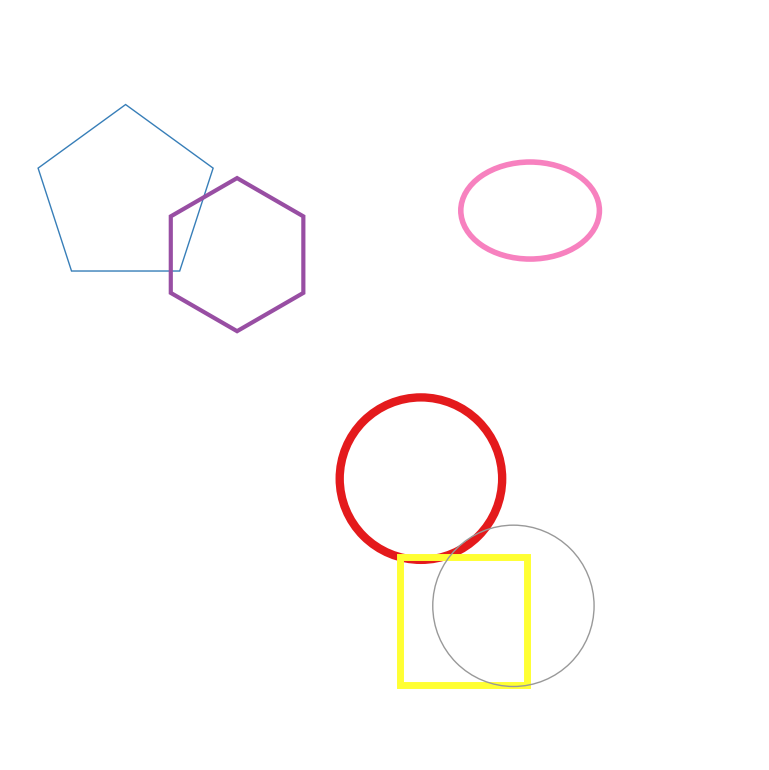[{"shape": "circle", "thickness": 3, "radius": 0.53, "center": [0.547, 0.378]}, {"shape": "pentagon", "thickness": 0.5, "radius": 0.6, "center": [0.163, 0.745]}, {"shape": "hexagon", "thickness": 1.5, "radius": 0.5, "center": [0.308, 0.669]}, {"shape": "square", "thickness": 2.5, "radius": 0.41, "center": [0.602, 0.193]}, {"shape": "oval", "thickness": 2, "radius": 0.45, "center": [0.688, 0.727]}, {"shape": "circle", "thickness": 0.5, "radius": 0.52, "center": [0.667, 0.213]}]